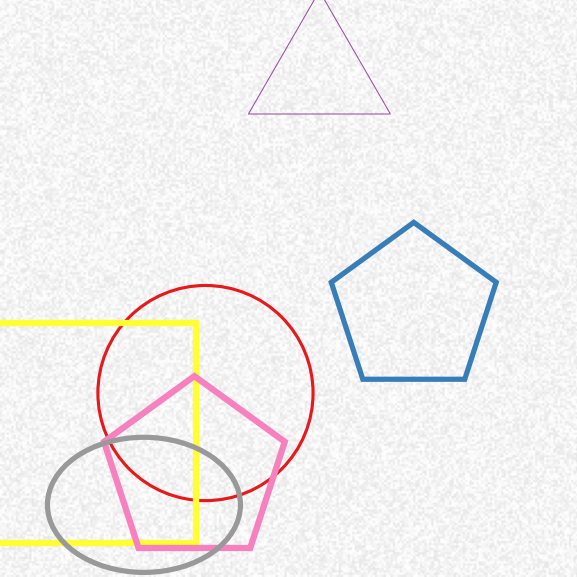[{"shape": "circle", "thickness": 1.5, "radius": 0.93, "center": [0.356, 0.319]}, {"shape": "pentagon", "thickness": 2.5, "radius": 0.75, "center": [0.716, 0.464]}, {"shape": "triangle", "thickness": 0.5, "radius": 0.71, "center": [0.553, 0.873]}, {"shape": "square", "thickness": 3, "radius": 0.95, "center": [0.149, 0.249]}, {"shape": "pentagon", "thickness": 3, "radius": 0.82, "center": [0.337, 0.183]}, {"shape": "oval", "thickness": 2.5, "radius": 0.84, "center": [0.249, 0.125]}]